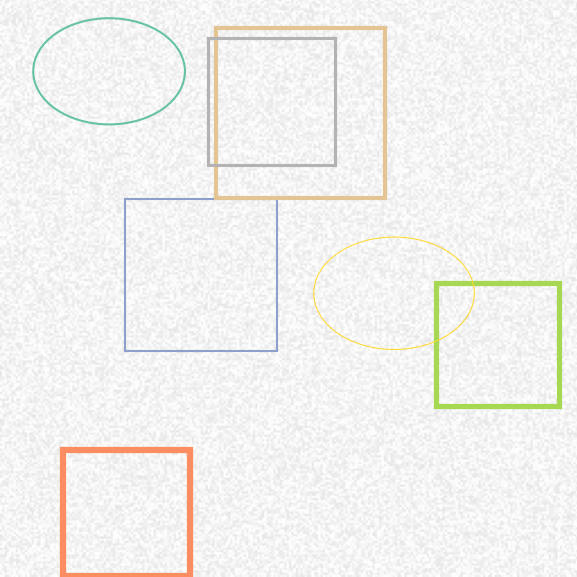[{"shape": "oval", "thickness": 1, "radius": 0.66, "center": [0.189, 0.876]}, {"shape": "square", "thickness": 3, "radius": 0.55, "center": [0.219, 0.111]}, {"shape": "square", "thickness": 1, "radius": 0.66, "center": [0.348, 0.523]}, {"shape": "square", "thickness": 2.5, "radius": 0.53, "center": [0.861, 0.402]}, {"shape": "oval", "thickness": 0.5, "radius": 0.7, "center": [0.682, 0.491]}, {"shape": "square", "thickness": 2, "radius": 0.74, "center": [0.52, 0.803]}, {"shape": "square", "thickness": 1.5, "radius": 0.55, "center": [0.471, 0.823]}]